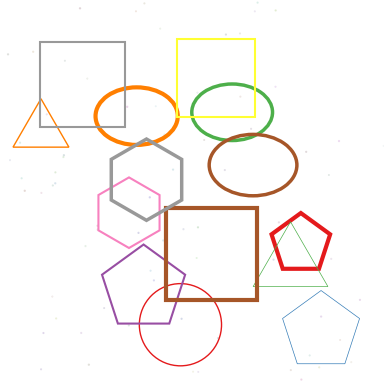[{"shape": "circle", "thickness": 1, "radius": 0.53, "center": [0.469, 0.157]}, {"shape": "pentagon", "thickness": 3, "radius": 0.4, "center": [0.781, 0.367]}, {"shape": "pentagon", "thickness": 0.5, "radius": 0.53, "center": [0.834, 0.14]}, {"shape": "oval", "thickness": 2.5, "radius": 0.52, "center": [0.603, 0.708]}, {"shape": "triangle", "thickness": 0.5, "radius": 0.56, "center": [0.755, 0.312]}, {"shape": "pentagon", "thickness": 1.5, "radius": 0.57, "center": [0.373, 0.251]}, {"shape": "oval", "thickness": 3, "radius": 0.53, "center": [0.355, 0.698]}, {"shape": "triangle", "thickness": 1, "radius": 0.42, "center": [0.106, 0.66]}, {"shape": "square", "thickness": 1.5, "radius": 0.51, "center": [0.56, 0.798]}, {"shape": "oval", "thickness": 2.5, "radius": 0.57, "center": [0.657, 0.571]}, {"shape": "square", "thickness": 3, "radius": 0.6, "center": [0.549, 0.341]}, {"shape": "hexagon", "thickness": 1.5, "radius": 0.46, "center": [0.335, 0.448]}, {"shape": "square", "thickness": 1.5, "radius": 0.55, "center": [0.215, 0.781]}, {"shape": "hexagon", "thickness": 2.5, "radius": 0.53, "center": [0.38, 0.533]}]